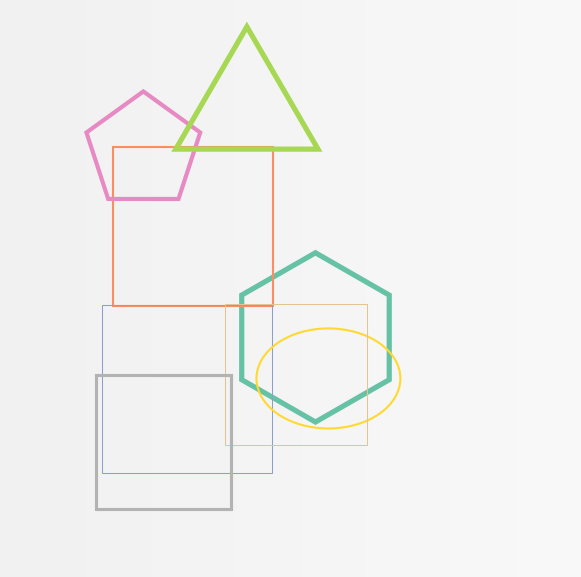[{"shape": "hexagon", "thickness": 2.5, "radius": 0.73, "center": [0.543, 0.415]}, {"shape": "square", "thickness": 1, "radius": 0.69, "center": [0.332, 0.607]}, {"shape": "square", "thickness": 0.5, "radius": 0.73, "center": [0.321, 0.326]}, {"shape": "pentagon", "thickness": 2, "radius": 0.51, "center": [0.247, 0.738]}, {"shape": "triangle", "thickness": 2.5, "radius": 0.71, "center": [0.425, 0.812]}, {"shape": "oval", "thickness": 1, "radius": 0.62, "center": [0.565, 0.344]}, {"shape": "square", "thickness": 0.5, "radius": 0.61, "center": [0.51, 0.35]}, {"shape": "square", "thickness": 1.5, "radius": 0.58, "center": [0.281, 0.233]}]